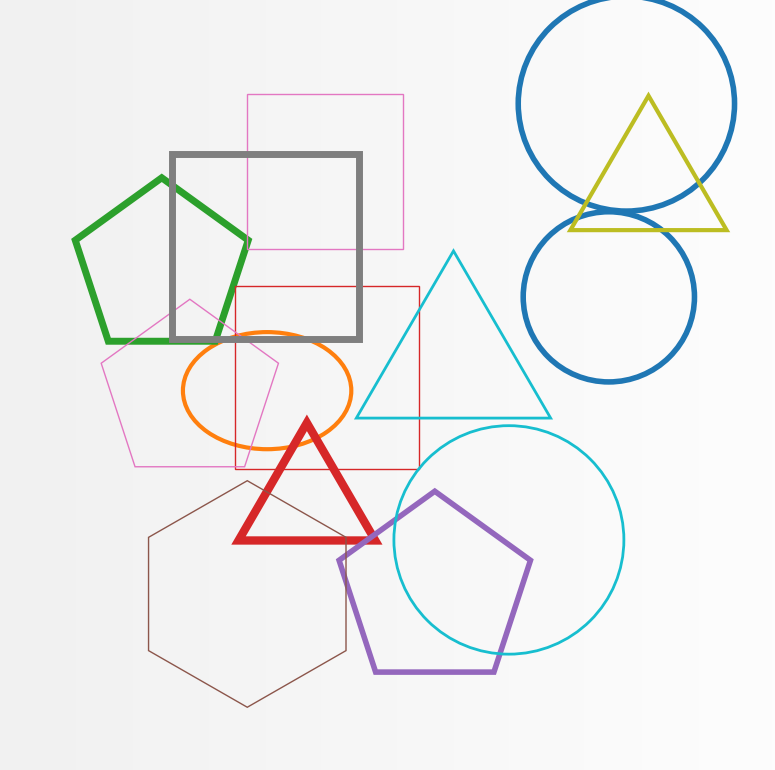[{"shape": "circle", "thickness": 2, "radius": 0.55, "center": [0.786, 0.614]}, {"shape": "circle", "thickness": 2, "radius": 0.7, "center": [0.808, 0.865]}, {"shape": "oval", "thickness": 1.5, "radius": 0.54, "center": [0.345, 0.493]}, {"shape": "pentagon", "thickness": 2.5, "radius": 0.59, "center": [0.209, 0.652]}, {"shape": "triangle", "thickness": 3, "radius": 0.51, "center": [0.396, 0.349]}, {"shape": "square", "thickness": 0.5, "radius": 0.59, "center": [0.422, 0.509]}, {"shape": "pentagon", "thickness": 2, "radius": 0.65, "center": [0.561, 0.232]}, {"shape": "hexagon", "thickness": 0.5, "radius": 0.74, "center": [0.319, 0.229]}, {"shape": "pentagon", "thickness": 0.5, "radius": 0.6, "center": [0.245, 0.491]}, {"shape": "square", "thickness": 0.5, "radius": 0.51, "center": [0.419, 0.777]}, {"shape": "square", "thickness": 2.5, "radius": 0.6, "center": [0.343, 0.68]}, {"shape": "triangle", "thickness": 1.5, "radius": 0.58, "center": [0.837, 0.759]}, {"shape": "circle", "thickness": 1, "radius": 0.74, "center": [0.657, 0.299]}, {"shape": "triangle", "thickness": 1, "radius": 0.72, "center": [0.585, 0.529]}]